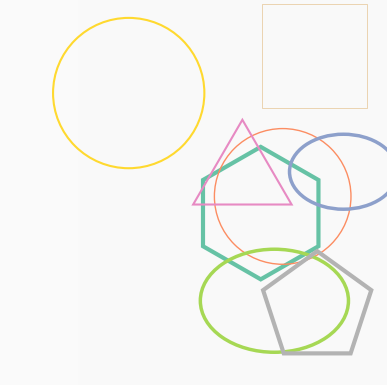[{"shape": "hexagon", "thickness": 3, "radius": 0.86, "center": [0.673, 0.446]}, {"shape": "circle", "thickness": 1, "radius": 0.88, "center": [0.73, 0.49]}, {"shape": "oval", "thickness": 2.5, "radius": 0.7, "center": [0.886, 0.554]}, {"shape": "triangle", "thickness": 1.5, "radius": 0.73, "center": [0.625, 0.542]}, {"shape": "oval", "thickness": 2.5, "radius": 0.96, "center": [0.708, 0.219]}, {"shape": "circle", "thickness": 1.5, "radius": 0.98, "center": [0.332, 0.758]}, {"shape": "square", "thickness": 0.5, "radius": 0.67, "center": [0.812, 0.855]}, {"shape": "pentagon", "thickness": 3, "radius": 0.73, "center": [0.819, 0.201]}]